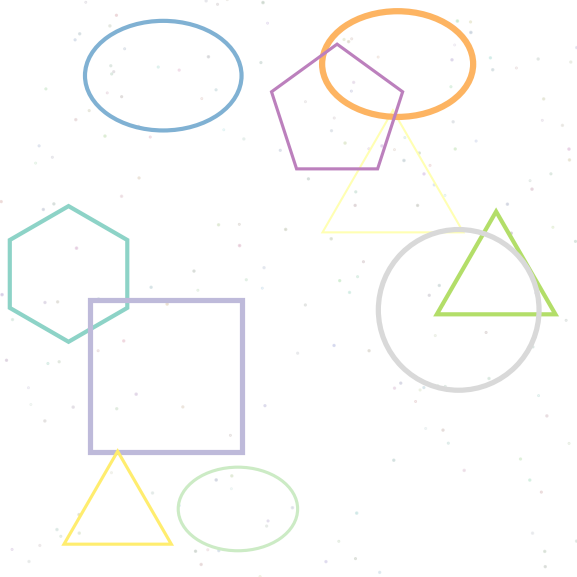[{"shape": "hexagon", "thickness": 2, "radius": 0.59, "center": [0.119, 0.525]}, {"shape": "triangle", "thickness": 1, "radius": 0.7, "center": [0.68, 0.667]}, {"shape": "square", "thickness": 2.5, "radius": 0.66, "center": [0.288, 0.348]}, {"shape": "oval", "thickness": 2, "radius": 0.68, "center": [0.283, 0.868]}, {"shape": "oval", "thickness": 3, "radius": 0.65, "center": [0.689, 0.888]}, {"shape": "triangle", "thickness": 2, "radius": 0.59, "center": [0.859, 0.514]}, {"shape": "circle", "thickness": 2.5, "radius": 0.7, "center": [0.794, 0.463]}, {"shape": "pentagon", "thickness": 1.5, "radius": 0.6, "center": [0.584, 0.803]}, {"shape": "oval", "thickness": 1.5, "radius": 0.52, "center": [0.412, 0.118]}, {"shape": "triangle", "thickness": 1.5, "radius": 0.54, "center": [0.204, 0.11]}]